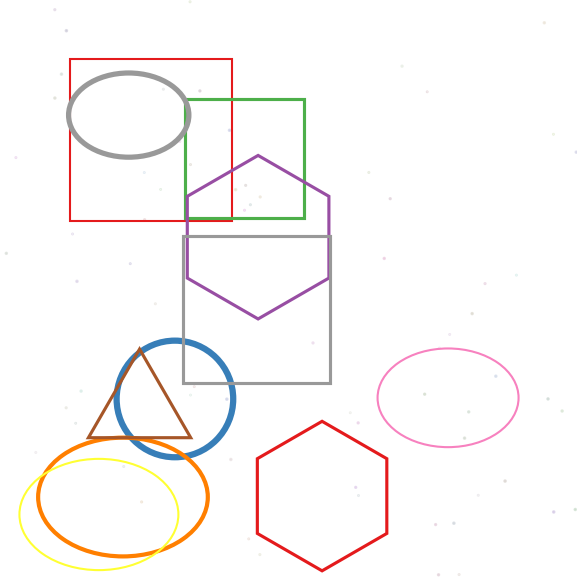[{"shape": "square", "thickness": 1, "radius": 0.7, "center": [0.262, 0.756]}, {"shape": "hexagon", "thickness": 1.5, "radius": 0.65, "center": [0.558, 0.14]}, {"shape": "circle", "thickness": 3, "radius": 0.5, "center": [0.303, 0.308]}, {"shape": "square", "thickness": 1.5, "radius": 0.51, "center": [0.423, 0.724]}, {"shape": "hexagon", "thickness": 1.5, "radius": 0.71, "center": [0.447, 0.588]}, {"shape": "oval", "thickness": 2, "radius": 0.73, "center": [0.213, 0.138]}, {"shape": "oval", "thickness": 1, "radius": 0.69, "center": [0.171, 0.108]}, {"shape": "triangle", "thickness": 1.5, "radius": 0.51, "center": [0.242, 0.292]}, {"shape": "oval", "thickness": 1, "radius": 0.61, "center": [0.776, 0.31]}, {"shape": "oval", "thickness": 2.5, "radius": 0.52, "center": [0.223, 0.8]}, {"shape": "square", "thickness": 1.5, "radius": 0.64, "center": [0.444, 0.463]}]